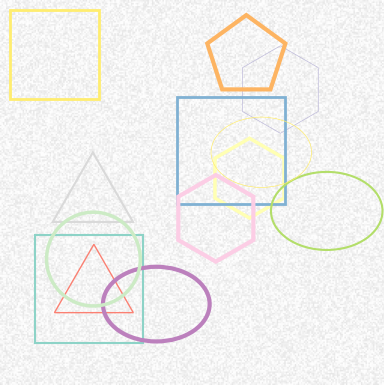[{"shape": "square", "thickness": 1.5, "radius": 0.7, "center": [0.231, 0.248]}, {"shape": "hexagon", "thickness": 2.5, "radius": 0.52, "center": [0.648, 0.537]}, {"shape": "hexagon", "thickness": 0.5, "radius": 0.57, "center": [0.728, 0.767]}, {"shape": "triangle", "thickness": 1, "radius": 0.59, "center": [0.244, 0.247]}, {"shape": "square", "thickness": 2, "radius": 0.7, "center": [0.6, 0.61]}, {"shape": "pentagon", "thickness": 3, "radius": 0.53, "center": [0.64, 0.854]}, {"shape": "oval", "thickness": 1.5, "radius": 0.72, "center": [0.849, 0.452]}, {"shape": "hexagon", "thickness": 3, "radius": 0.56, "center": [0.561, 0.433]}, {"shape": "triangle", "thickness": 1.5, "radius": 0.6, "center": [0.241, 0.484]}, {"shape": "oval", "thickness": 3, "radius": 0.69, "center": [0.406, 0.21]}, {"shape": "circle", "thickness": 2.5, "radius": 0.61, "center": [0.243, 0.327]}, {"shape": "oval", "thickness": 0.5, "radius": 0.65, "center": [0.679, 0.604]}, {"shape": "square", "thickness": 2, "radius": 0.58, "center": [0.141, 0.858]}]